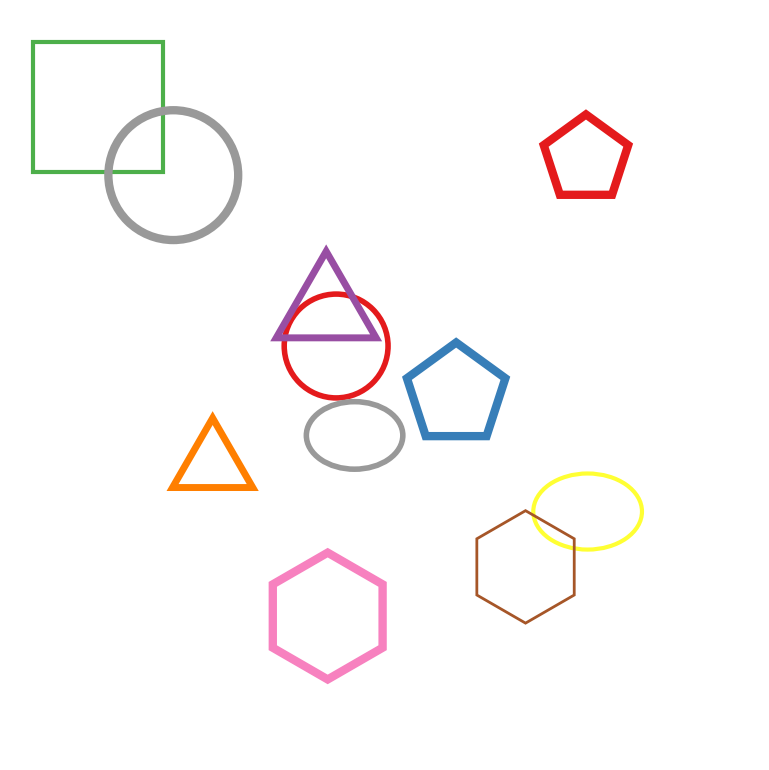[{"shape": "pentagon", "thickness": 3, "radius": 0.29, "center": [0.761, 0.794]}, {"shape": "circle", "thickness": 2, "radius": 0.34, "center": [0.437, 0.551]}, {"shape": "pentagon", "thickness": 3, "radius": 0.34, "center": [0.592, 0.488]}, {"shape": "square", "thickness": 1.5, "radius": 0.42, "center": [0.128, 0.861]}, {"shape": "triangle", "thickness": 2.5, "radius": 0.37, "center": [0.424, 0.599]}, {"shape": "triangle", "thickness": 2.5, "radius": 0.3, "center": [0.276, 0.397]}, {"shape": "oval", "thickness": 1.5, "radius": 0.35, "center": [0.763, 0.336]}, {"shape": "hexagon", "thickness": 1, "radius": 0.37, "center": [0.683, 0.264]}, {"shape": "hexagon", "thickness": 3, "radius": 0.41, "center": [0.426, 0.2]}, {"shape": "circle", "thickness": 3, "radius": 0.42, "center": [0.225, 0.773]}, {"shape": "oval", "thickness": 2, "radius": 0.31, "center": [0.461, 0.435]}]